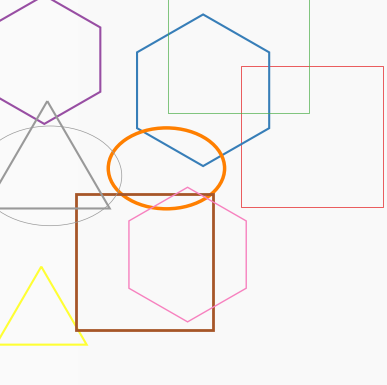[{"shape": "square", "thickness": 0.5, "radius": 0.91, "center": [0.806, 0.645]}, {"shape": "hexagon", "thickness": 1.5, "radius": 0.98, "center": [0.524, 0.766]}, {"shape": "square", "thickness": 0.5, "radius": 0.91, "center": [0.617, 0.888]}, {"shape": "hexagon", "thickness": 1.5, "radius": 0.84, "center": [0.114, 0.845]}, {"shape": "oval", "thickness": 2.5, "radius": 0.75, "center": [0.429, 0.563]}, {"shape": "triangle", "thickness": 1.5, "radius": 0.68, "center": [0.107, 0.172]}, {"shape": "square", "thickness": 2, "radius": 0.88, "center": [0.373, 0.32]}, {"shape": "hexagon", "thickness": 1, "radius": 0.87, "center": [0.484, 0.339]}, {"shape": "triangle", "thickness": 1.5, "radius": 0.93, "center": [0.122, 0.552]}, {"shape": "oval", "thickness": 0.5, "radius": 0.92, "center": [0.129, 0.543]}]